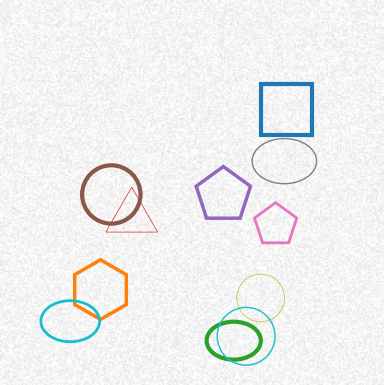[{"shape": "square", "thickness": 3, "radius": 0.33, "center": [0.745, 0.716]}, {"shape": "hexagon", "thickness": 2.5, "radius": 0.39, "center": [0.261, 0.248]}, {"shape": "oval", "thickness": 3, "radius": 0.35, "center": [0.607, 0.115]}, {"shape": "triangle", "thickness": 0.5, "radius": 0.39, "center": [0.342, 0.436]}, {"shape": "pentagon", "thickness": 2.5, "radius": 0.37, "center": [0.58, 0.493]}, {"shape": "circle", "thickness": 3, "radius": 0.38, "center": [0.289, 0.495]}, {"shape": "pentagon", "thickness": 2, "radius": 0.29, "center": [0.716, 0.416]}, {"shape": "oval", "thickness": 1, "radius": 0.42, "center": [0.739, 0.581]}, {"shape": "circle", "thickness": 0.5, "radius": 0.31, "center": [0.677, 0.226]}, {"shape": "circle", "thickness": 1, "radius": 0.38, "center": [0.639, 0.126]}, {"shape": "oval", "thickness": 2, "radius": 0.38, "center": [0.182, 0.166]}]